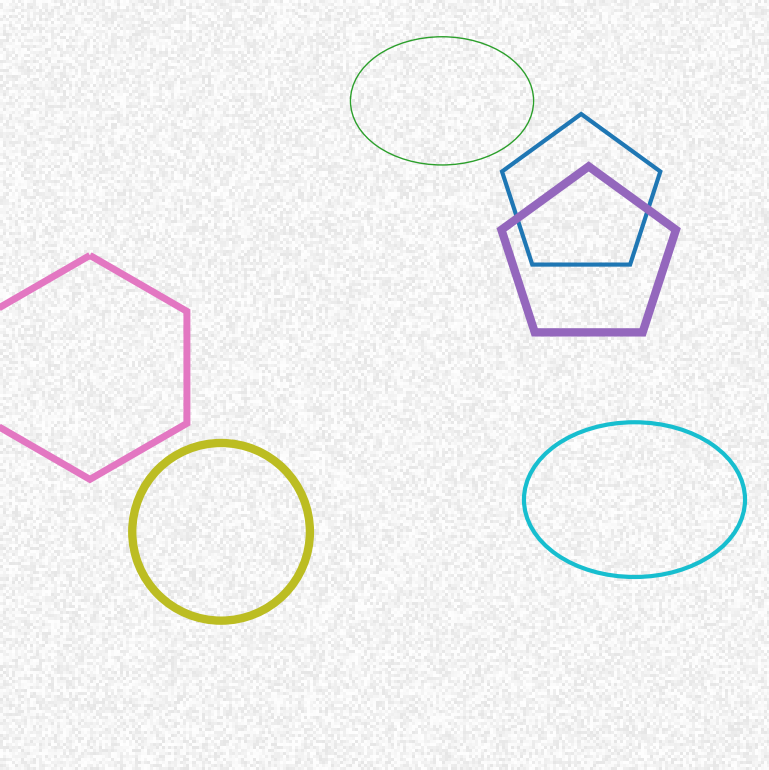[{"shape": "pentagon", "thickness": 1.5, "radius": 0.54, "center": [0.755, 0.744]}, {"shape": "oval", "thickness": 0.5, "radius": 0.59, "center": [0.574, 0.869]}, {"shape": "pentagon", "thickness": 3, "radius": 0.6, "center": [0.765, 0.665]}, {"shape": "hexagon", "thickness": 2.5, "radius": 0.73, "center": [0.117, 0.523]}, {"shape": "circle", "thickness": 3, "radius": 0.58, "center": [0.287, 0.309]}, {"shape": "oval", "thickness": 1.5, "radius": 0.72, "center": [0.824, 0.351]}]